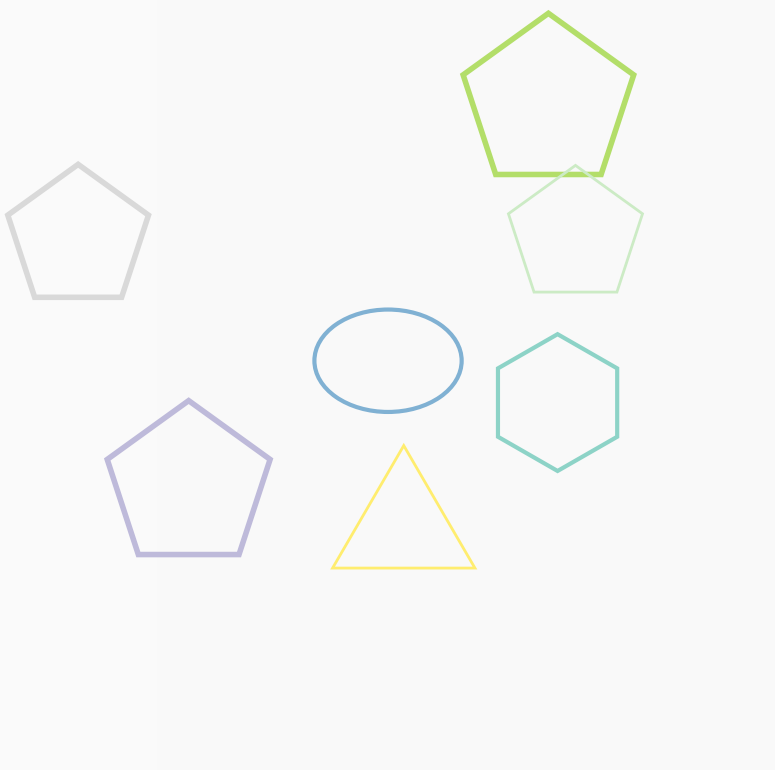[{"shape": "hexagon", "thickness": 1.5, "radius": 0.44, "center": [0.719, 0.477]}, {"shape": "pentagon", "thickness": 2, "radius": 0.55, "center": [0.243, 0.369]}, {"shape": "oval", "thickness": 1.5, "radius": 0.47, "center": [0.501, 0.531]}, {"shape": "pentagon", "thickness": 2, "radius": 0.58, "center": [0.708, 0.867]}, {"shape": "pentagon", "thickness": 2, "radius": 0.48, "center": [0.101, 0.691]}, {"shape": "pentagon", "thickness": 1, "radius": 0.45, "center": [0.743, 0.694]}, {"shape": "triangle", "thickness": 1, "radius": 0.53, "center": [0.521, 0.315]}]